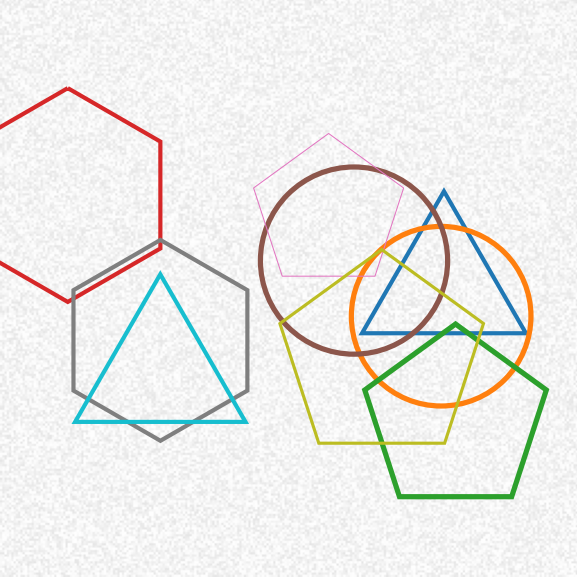[{"shape": "triangle", "thickness": 2, "radius": 0.82, "center": [0.769, 0.504]}, {"shape": "circle", "thickness": 2.5, "radius": 0.78, "center": [0.764, 0.452]}, {"shape": "pentagon", "thickness": 2.5, "radius": 0.83, "center": [0.789, 0.273]}, {"shape": "hexagon", "thickness": 2, "radius": 0.93, "center": [0.117, 0.661]}, {"shape": "circle", "thickness": 2.5, "radius": 0.81, "center": [0.613, 0.548]}, {"shape": "pentagon", "thickness": 0.5, "radius": 0.68, "center": [0.569, 0.631]}, {"shape": "hexagon", "thickness": 2, "radius": 0.87, "center": [0.278, 0.41]}, {"shape": "pentagon", "thickness": 1.5, "radius": 0.93, "center": [0.661, 0.382]}, {"shape": "triangle", "thickness": 2, "radius": 0.85, "center": [0.278, 0.354]}]